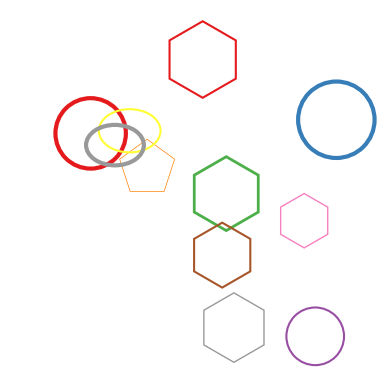[{"shape": "hexagon", "thickness": 1.5, "radius": 0.5, "center": [0.526, 0.845]}, {"shape": "circle", "thickness": 3, "radius": 0.46, "center": [0.235, 0.654]}, {"shape": "circle", "thickness": 3, "radius": 0.5, "center": [0.874, 0.689]}, {"shape": "hexagon", "thickness": 2, "radius": 0.48, "center": [0.588, 0.497]}, {"shape": "circle", "thickness": 1.5, "radius": 0.37, "center": [0.819, 0.126]}, {"shape": "pentagon", "thickness": 0.5, "radius": 0.38, "center": [0.382, 0.563]}, {"shape": "oval", "thickness": 1.5, "radius": 0.4, "center": [0.337, 0.66]}, {"shape": "hexagon", "thickness": 1.5, "radius": 0.42, "center": [0.577, 0.337]}, {"shape": "hexagon", "thickness": 1, "radius": 0.35, "center": [0.79, 0.427]}, {"shape": "hexagon", "thickness": 1, "radius": 0.45, "center": [0.608, 0.149]}, {"shape": "oval", "thickness": 3, "radius": 0.38, "center": [0.299, 0.623]}]